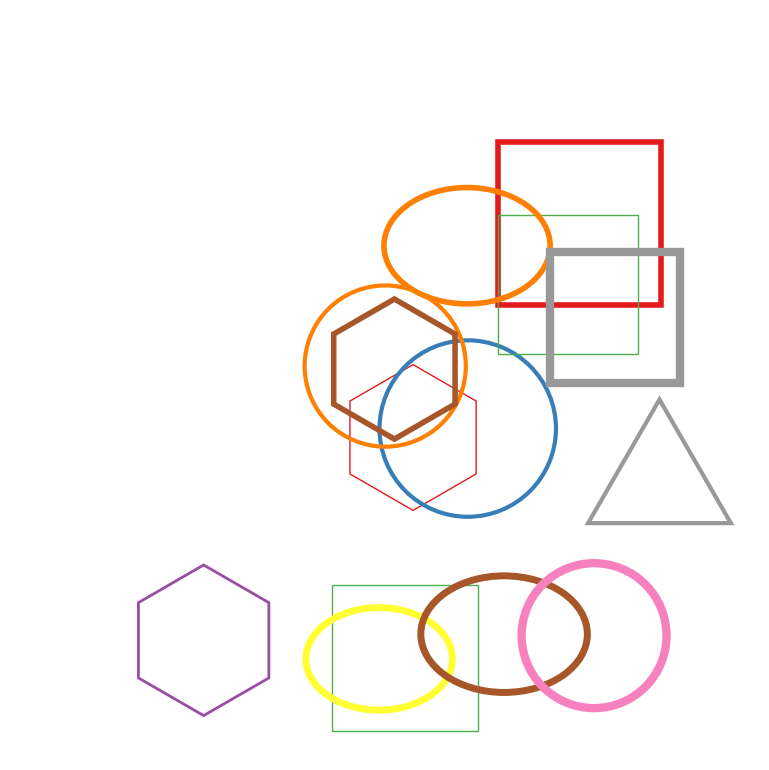[{"shape": "hexagon", "thickness": 0.5, "radius": 0.47, "center": [0.536, 0.432]}, {"shape": "square", "thickness": 2, "radius": 0.53, "center": [0.752, 0.71]}, {"shape": "circle", "thickness": 1.5, "radius": 0.57, "center": [0.607, 0.443]}, {"shape": "square", "thickness": 0.5, "radius": 0.48, "center": [0.526, 0.145]}, {"shape": "square", "thickness": 0.5, "radius": 0.45, "center": [0.738, 0.631]}, {"shape": "hexagon", "thickness": 1, "radius": 0.49, "center": [0.264, 0.168]}, {"shape": "oval", "thickness": 2, "radius": 0.54, "center": [0.607, 0.681]}, {"shape": "circle", "thickness": 1.5, "radius": 0.52, "center": [0.5, 0.525]}, {"shape": "oval", "thickness": 2.5, "radius": 0.48, "center": [0.492, 0.144]}, {"shape": "hexagon", "thickness": 2, "radius": 0.45, "center": [0.512, 0.521]}, {"shape": "oval", "thickness": 2.5, "radius": 0.54, "center": [0.655, 0.176]}, {"shape": "circle", "thickness": 3, "radius": 0.47, "center": [0.772, 0.174]}, {"shape": "square", "thickness": 3, "radius": 0.42, "center": [0.799, 0.587]}, {"shape": "triangle", "thickness": 1.5, "radius": 0.54, "center": [0.856, 0.374]}]